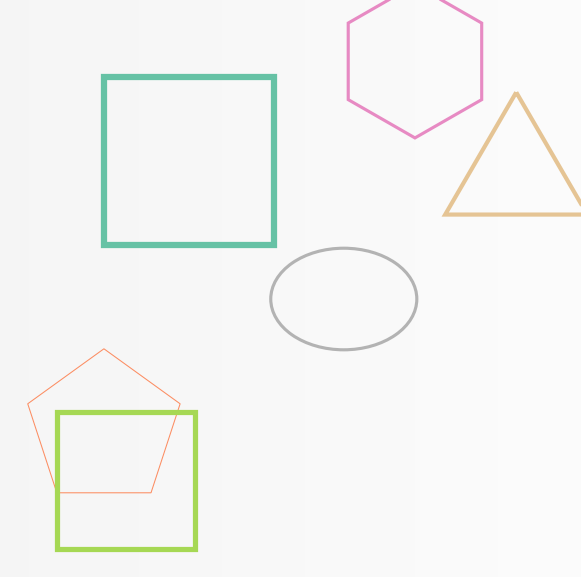[{"shape": "square", "thickness": 3, "radius": 0.73, "center": [0.325, 0.72]}, {"shape": "pentagon", "thickness": 0.5, "radius": 0.69, "center": [0.179, 0.257]}, {"shape": "hexagon", "thickness": 1.5, "radius": 0.66, "center": [0.714, 0.893]}, {"shape": "square", "thickness": 2.5, "radius": 0.59, "center": [0.217, 0.168]}, {"shape": "triangle", "thickness": 2, "radius": 0.71, "center": [0.888, 0.698]}, {"shape": "oval", "thickness": 1.5, "radius": 0.63, "center": [0.591, 0.481]}]